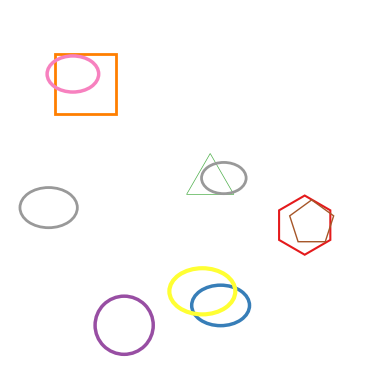[{"shape": "hexagon", "thickness": 1.5, "radius": 0.38, "center": [0.791, 0.415]}, {"shape": "oval", "thickness": 2.5, "radius": 0.38, "center": [0.573, 0.207]}, {"shape": "triangle", "thickness": 0.5, "radius": 0.35, "center": [0.546, 0.531]}, {"shape": "circle", "thickness": 2.5, "radius": 0.38, "center": [0.322, 0.155]}, {"shape": "square", "thickness": 2, "radius": 0.39, "center": [0.221, 0.782]}, {"shape": "oval", "thickness": 3, "radius": 0.43, "center": [0.526, 0.243]}, {"shape": "pentagon", "thickness": 1, "radius": 0.3, "center": [0.81, 0.421]}, {"shape": "oval", "thickness": 2.5, "radius": 0.33, "center": [0.189, 0.808]}, {"shape": "oval", "thickness": 2, "radius": 0.29, "center": [0.581, 0.538]}, {"shape": "oval", "thickness": 2, "radius": 0.37, "center": [0.126, 0.461]}]